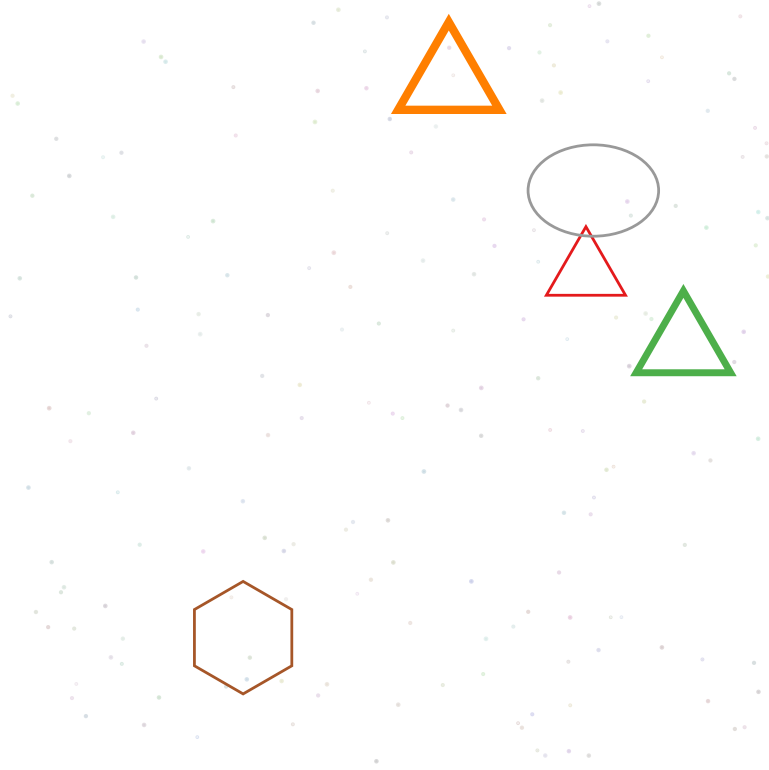[{"shape": "triangle", "thickness": 1, "radius": 0.3, "center": [0.761, 0.646]}, {"shape": "triangle", "thickness": 2.5, "radius": 0.35, "center": [0.888, 0.551]}, {"shape": "triangle", "thickness": 3, "radius": 0.38, "center": [0.583, 0.895]}, {"shape": "hexagon", "thickness": 1, "radius": 0.37, "center": [0.316, 0.172]}, {"shape": "oval", "thickness": 1, "radius": 0.42, "center": [0.771, 0.753]}]